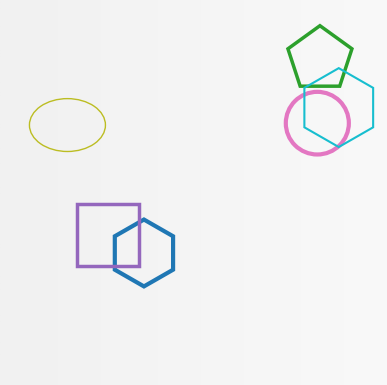[{"shape": "hexagon", "thickness": 3, "radius": 0.43, "center": [0.371, 0.343]}, {"shape": "pentagon", "thickness": 2.5, "radius": 0.43, "center": [0.826, 0.846]}, {"shape": "square", "thickness": 2.5, "radius": 0.4, "center": [0.279, 0.39]}, {"shape": "circle", "thickness": 3, "radius": 0.41, "center": [0.819, 0.68]}, {"shape": "oval", "thickness": 1, "radius": 0.49, "center": [0.174, 0.675]}, {"shape": "hexagon", "thickness": 1.5, "radius": 0.51, "center": [0.874, 0.721]}]